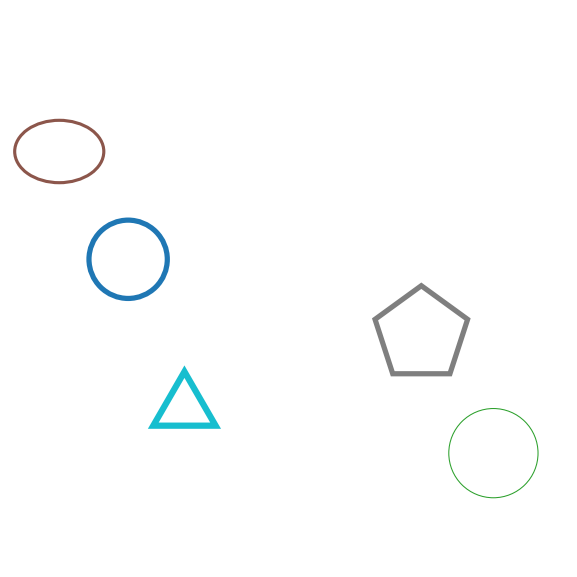[{"shape": "circle", "thickness": 2.5, "radius": 0.34, "center": [0.222, 0.55]}, {"shape": "circle", "thickness": 0.5, "radius": 0.39, "center": [0.854, 0.214]}, {"shape": "oval", "thickness": 1.5, "radius": 0.39, "center": [0.103, 0.737]}, {"shape": "pentagon", "thickness": 2.5, "radius": 0.42, "center": [0.73, 0.42]}, {"shape": "triangle", "thickness": 3, "radius": 0.31, "center": [0.319, 0.293]}]